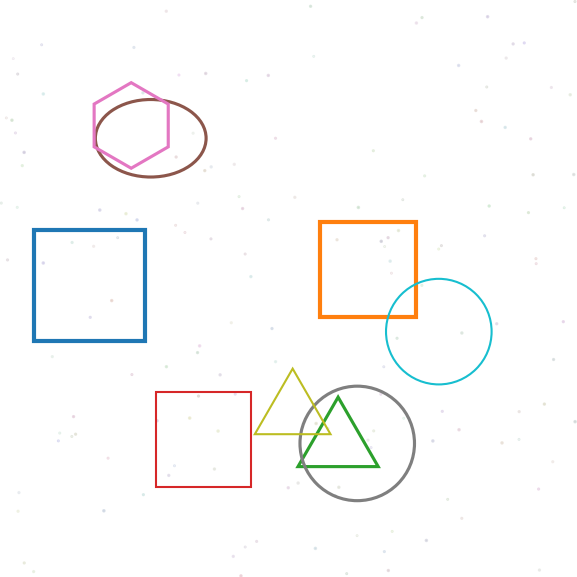[{"shape": "square", "thickness": 2, "radius": 0.48, "center": [0.155, 0.505]}, {"shape": "square", "thickness": 2, "radius": 0.41, "center": [0.638, 0.533]}, {"shape": "triangle", "thickness": 1.5, "radius": 0.4, "center": [0.585, 0.231]}, {"shape": "square", "thickness": 1, "radius": 0.41, "center": [0.353, 0.238]}, {"shape": "oval", "thickness": 1.5, "radius": 0.48, "center": [0.261, 0.76]}, {"shape": "hexagon", "thickness": 1.5, "radius": 0.37, "center": [0.227, 0.782]}, {"shape": "circle", "thickness": 1.5, "radius": 0.5, "center": [0.619, 0.231]}, {"shape": "triangle", "thickness": 1, "radius": 0.38, "center": [0.507, 0.285]}, {"shape": "circle", "thickness": 1, "radius": 0.46, "center": [0.76, 0.425]}]